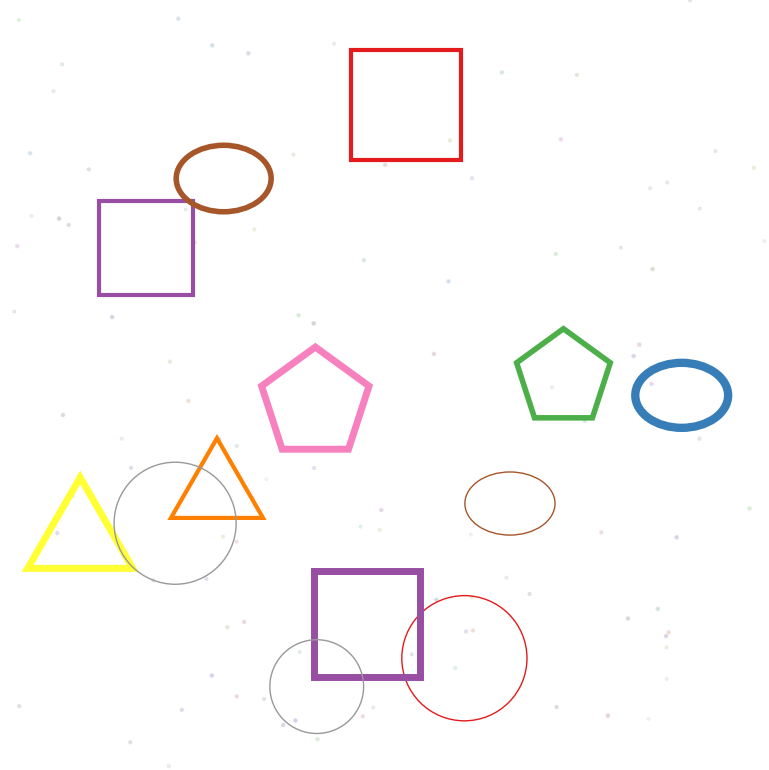[{"shape": "square", "thickness": 1.5, "radius": 0.36, "center": [0.527, 0.864]}, {"shape": "circle", "thickness": 0.5, "radius": 0.41, "center": [0.603, 0.145]}, {"shape": "oval", "thickness": 3, "radius": 0.3, "center": [0.885, 0.487]}, {"shape": "pentagon", "thickness": 2, "radius": 0.32, "center": [0.732, 0.509]}, {"shape": "square", "thickness": 1.5, "radius": 0.31, "center": [0.19, 0.678]}, {"shape": "square", "thickness": 2.5, "radius": 0.34, "center": [0.477, 0.19]}, {"shape": "triangle", "thickness": 1.5, "radius": 0.35, "center": [0.282, 0.362]}, {"shape": "triangle", "thickness": 2.5, "radius": 0.39, "center": [0.104, 0.301]}, {"shape": "oval", "thickness": 0.5, "radius": 0.29, "center": [0.662, 0.346]}, {"shape": "oval", "thickness": 2, "radius": 0.31, "center": [0.29, 0.768]}, {"shape": "pentagon", "thickness": 2.5, "radius": 0.37, "center": [0.409, 0.476]}, {"shape": "circle", "thickness": 0.5, "radius": 0.3, "center": [0.411, 0.108]}, {"shape": "circle", "thickness": 0.5, "radius": 0.4, "center": [0.227, 0.32]}]